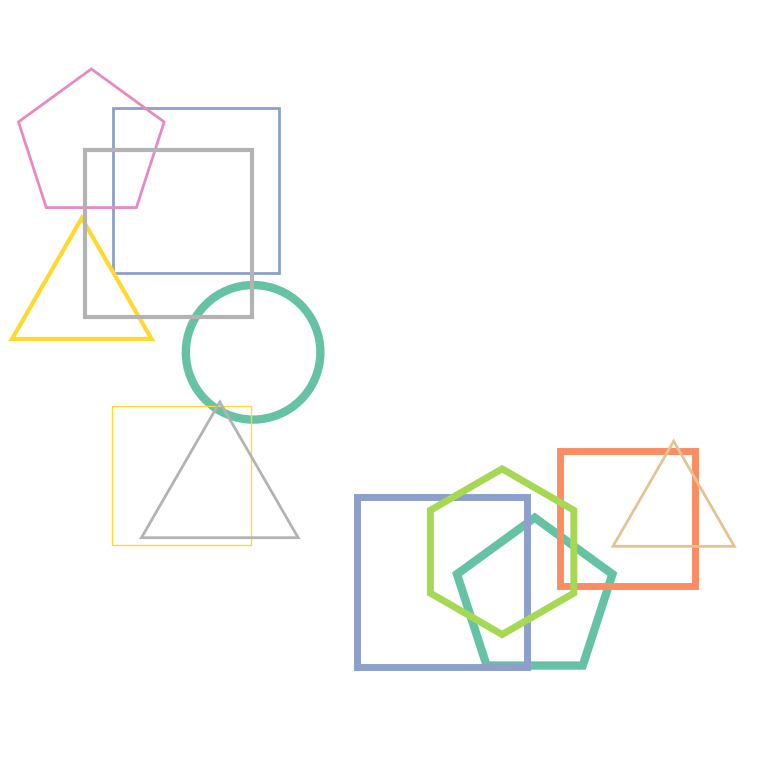[{"shape": "pentagon", "thickness": 3, "radius": 0.53, "center": [0.694, 0.222]}, {"shape": "circle", "thickness": 3, "radius": 0.44, "center": [0.329, 0.542]}, {"shape": "square", "thickness": 2.5, "radius": 0.44, "center": [0.815, 0.326]}, {"shape": "square", "thickness": 1, "radius": 0.54, "center": [0.255, 0.753]}, {"shape": "square", "thickness": 2.5, "radius": 0.55, "center": [0.575, 0.244]}, {"shape": "pentagon", "thickness": 1, "radius": 0.5, "center": [0.119, 0.811]}, {"shape": "hexagon", "thickness": 2.5, "radius": 0.54, "center": [0.652, 0.284]}, {"shape": "triangle", "thickness": 1.5, "radius": 0.52, "center": [0.106, 0.612]}, {"shape": "square", "thickness": 0.5, "radius": 0.45, "center": [0.236, 0.382]}, {"shape": "triangle", "thickness": 1, "radius": 0.45, "center": [0.875, 0.336]}, {"shape": "square", "thickness": 1.5, "radius": 0.54, "center": [0.218, 0.697]}, {"shape": "triangle", "thickness": 1, "radius": 0.59, "center": [0.285, 0.36]}]